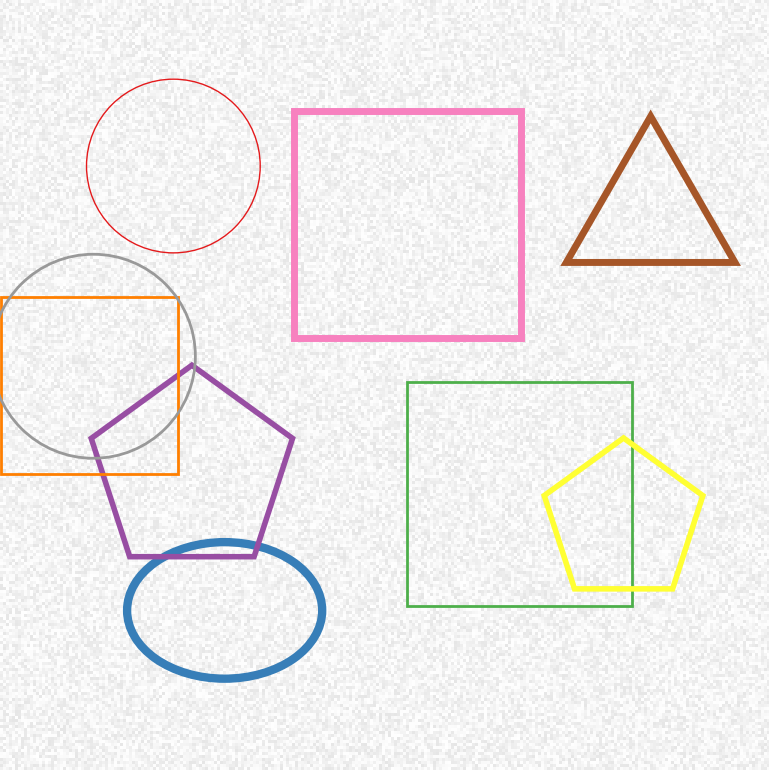[{"shape": "circle", "thickness": 0.5, "radius": 0.56, "center": [0.225, 0.784]}, {"shape": "oval", "thickness": 3, "radius": 0.63, "center": [0.292, 0.207]}, {"shape": "square", "thickness": 1, "radius": 0.73, "center": [0.675, 0.359]}, {"shape": "pentagon", "thickness": 2, "radius": 0.69, "center": [0.249, 0.388]}, {"shape": "square", "thickness": 1, "radius": 0.58, "center": [0.116, 0.499]}, {"shape": "pentagon", "thickness": 2, "radius": 0.54, "center": [0.81, 0.323]}, {"shape": "triangle", "thickness": 2.5, "radius": 0.63, "center": [0.845, 0.722]}, {"shape": "square", "thickness": 2.5, "radius": 0.74, "center": [0.529, 0.708]}, {"shape": "circle", "thickness": 1, "radius": 0.66, "center": [0.121, 0.537]}]